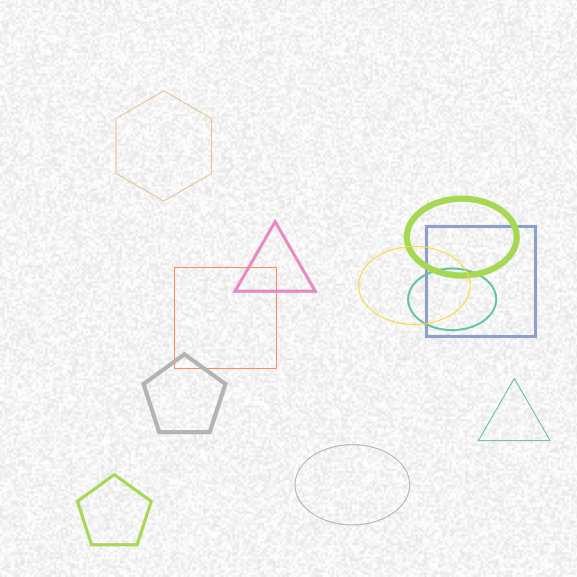[{"shape": "oval", "thickness": 1, "radius": 0.38, "center": [0.783, 0.481]}, {"shape": "triangle", "thickness": 0.5, "radius": 0.36, "center": [0.891, 0.272]}, {"shape": "square", "thickness": 0.5, "radius": 0.44, "center": [0.389, 0.449]}, {"shape": "square", "thickness": 1.5, "radius": 0.47, "center": [0.832, 0.513]}, {"shape": "triangle", "thickness": 1.5, "radius": 0.4, "center": [0.476, 0.535]}, {"shape": "pentagon", "thickness": 1.5, "radius": 0.34, "center": [0.198, 0.11]}, {"shape": "oval", "thickness": 3, "radius": 0.48, "center": [0.8, 0.589]}, {"shape": "oval", "thickness": 0.5, "radius": 0.48, "center": [0.718, 0.505]}, {"shape": "hexagon", "thickness": 0.5, "radius": 0.48, "center": [0.284, 0.746]}, {"shape": "pentagon", "thickness": 2, "radius": 0.37, "center": [0.319, 0.311]}, {"shape": "oval", "thickness": 0.5, "radius": 0.5, "center": [0.61, 0.16]}]